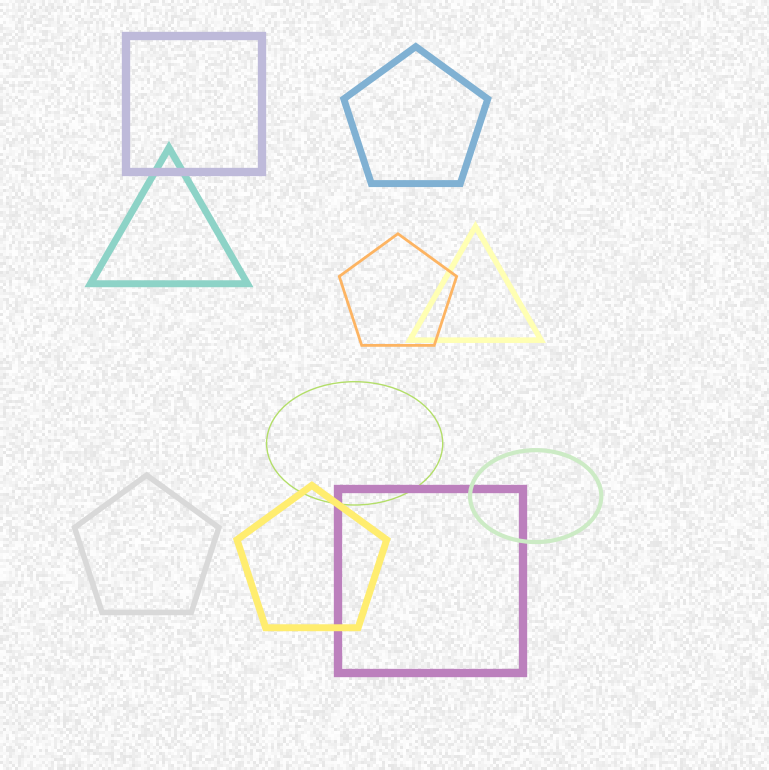[{"shape": "triangle", "thickness": 2.5, "radius": 0.59, "center": [0.219, 0.69]}, {"shape": "triangle", "thickness": 2, "radius": 0.49, "center": [0.617, 0.607]}, {"shape": "square", "thickness": 3, "radius": 0.44, "center": [0.252, 0.865]}, {"shape": "pentagon", "thickness": 2.5, "radius": 0.49, "center": [0.54, 0.841]}, {"shape": "pentagon", "thickness": 1, "radius": 0.4, "center": [0.517, 0.616]}, {"shape": "oval", "thickness": 0.5, "radius": 0.57, "center": [0.461, 0.424]}, {"shape": "pentagon", "thickness": 2, "radius": 0.49, "center": [0.19, 0.284]}, {"shape": "square", "thickness": 3, "radius": 0.6, "center": [0.559, 0.246]}, {"shape": "oval", "thickness": 1.5, "radius": 0.43, "center": [0.696, 0.356]}, {"shape": "pentagon", "thickness": 2.5, "radius": 0.51, "center": [0.405, 0.267]}]